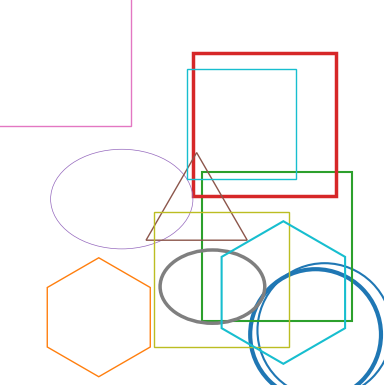[{"shape": "circle", "thickness": 1.5, "radius": 0.87, "center": [0.843, 0.142]}, {"shape": "circle", "thickness": 3, "radius": 0.85, "center": [0.82, 0.131]}, {"shape": "hexagon", "thickness": 1, "radius": 0.77, "center": [0.257, 0.176]}, {"shape": "square", "thickness": 1.5, "radius": 0.97, "center": [0.72, 0.36]}, {"shape": "square", "thickness": 2.5, "radius": 0.93, "center": [0.687, 0.677]}, {"shape": "oval", "thickness": 0.5, "radius": 0.92, "center": [0.316, 0.483]}, {"shape": "triangle", "thickness": 1, "radius": 0.76, "center": [0.511, 0.452]}, {"shape": "square", "thickness": 1, "radius": 1.0, "center": [0.142, 0.871]}, {"shape": "oval", "thickness": 2.5, "radius": 0.68, "center": [0.552, 0.256]}, {"shape": "square", "thickness": 1, "radius": 0.88, "center": [0.575, 0.274]}, {"shape": "square", "thickness": 1, "radius": 0.71, "center": [0.626, 0.678]}, {"shape": "hexagon", "thickness": 1.5, "radius": 0.93, "center": [0.736, 0.24]}]